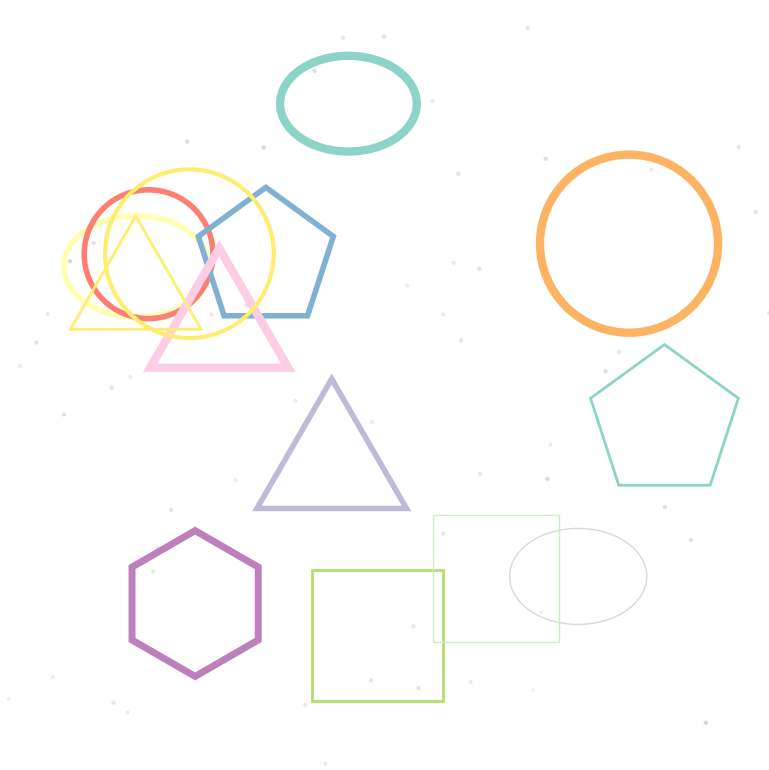[{"shape": "pentagon", "thickness": 1, "radius": 0.5, "center": [0.863, 0.452]}, {"shape": "oval", "thickness": 3, "radius": 0.44, "center": [0.453, 0.865]}, {"shape": "oval", "thickness": 2, "radius": 0.47, "center": [0.177, 0.654]}, {"shape": "triangle", "thickness": 2, "radius": 0.56, "center": [0.431, 0.396]}, {"shape": "circle", "thickness": 2, "radius": 0.42, "center": [0.193, 0.67]}, {"shape": "pentagon", "thickness": 2, "radius": 0.46, "center": [0.345, 0.664]}, {"shape": "circle", "thickness": 3, "radius": 0.58, "center": [0.817, 0.684]}, {"shape": "square", "thickness": 1, "radius": 0.43, "center": [0.491, 0.174]}, {"shape": "triangle", "thickness": 3, "radius": 0.52, "center": [0.285, 0.574]}, {"shape": "oval", "thickness": 0.5, "radius": 0.45, "center": [0.751, 0.251]}, {"shape": "hexagon", "thickness": 2.5, "radius": 0.47, "center": [0.253, 0.216]}, {"shape": "square", "thickness": 0.5, "radius": 0.41, "center": [0.644, 0.249]}, {"shape": "circle", "thickness": 1.5, "radius": 0.55, "center": [0.246, 0.671]}, {"shape": "triangle", "thickness": 1, "radius": 0.49, "center": [0.176, 0.621]}]